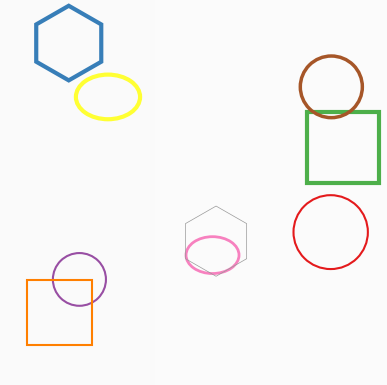[{"shape": "circle", "thickness": 1.5, "radius": 0.48, "center": [0.853, 0.397]}, {"shape": "hexagon", "thickness": 3, "radius": 0.48, "center": [0.177, 0.888]}, {"shape": "square", "thickness": 3, "radius": 0.46, "center": [0.886, 0.617]}, {"shape": "circle", "thickness": 1.5, "radius": 0.34, "center": [0.205, 0.274]}, {"shape": "square", "thickness": 1.5, "radius": 0.42, "center": [0.153, 0.188]}, {"shape": "oval", "thickness": 3, "radius": 0.41, "center": [0.279, 0.748]}, {"shape": "circle", "thickness": 2.5, "radius": 0.4, "center": [0.855, 0.774]}, {"shape": "oval", "thickness": 2, "radius": 0.34, "center": [0.548, 0.337]}, {"shape": "hexagon", "thickness": 0.5, "radius": 0.46, "center": [0.558, 0.374]}]